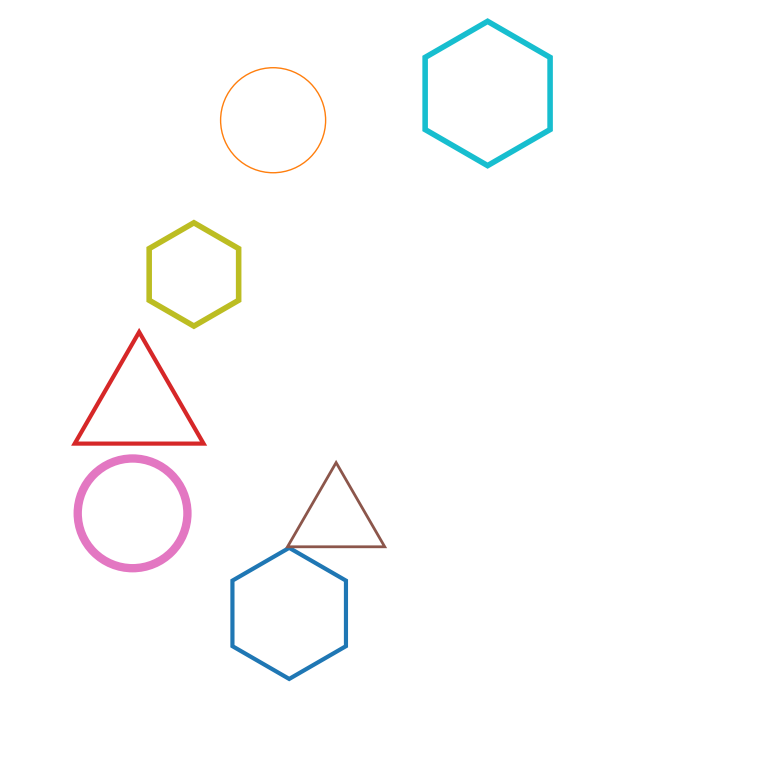[{"shape": "hexagon", "thickness": 1.5, "radius": 0.43, "center": [0.376, 0.203]}, {"shape": "circle", "thickness": 0.5, "radius": 0.34, "center": [0.355, 0.844]}, {"shape": "triangle", "thickness": 1.5, "radius": 0.48, "center": [0.181, 0.472]}, {"shape": "triangle", "thickness": 1, "radius": 0.36, "center": [0.437, 0.326]}, {"shape": "circle", "thickness": 3, "radius": 0.36, "center": [0.172, 0.333]}, {"shape": "hexagon", "thickness": 2, "radius": 0.34, "center": [0.252, 0.644]}, {"shape": "hexagon", "thickness": 2, "radius": 0.47, "center": [0.633, 0.879]}]